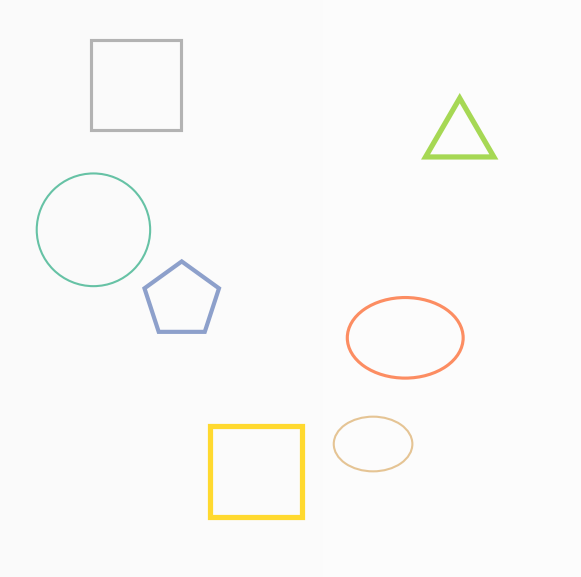[{"shape": "circle", "thickness": 1, "radius": 0.49, "center": [0.161, 0.601]}, {"shape": "oval", "thickness": 1.5, "radius": 0.5, "center": [0.697, 0.414]}, {"shape": "pentagon", "thickness": 2, "radius": 0.34, "center": [0.313, 0.479]}, {"shape": "triangle", "thickness": 2.5, "radius": 0.34, "center": [0.791, 0.761]}, {"shape": "square", "thickness": 2.5, "radius": 0.4, "center": [0.441, 0.183]}, {"shape": "oval", "thickness": 1, "radius": 0.34, "center": [0.642, 0.23]}, {"shape": "square", "thickness": 1.5, "radius": 0.39, "center": [0.234, 0.851]}]